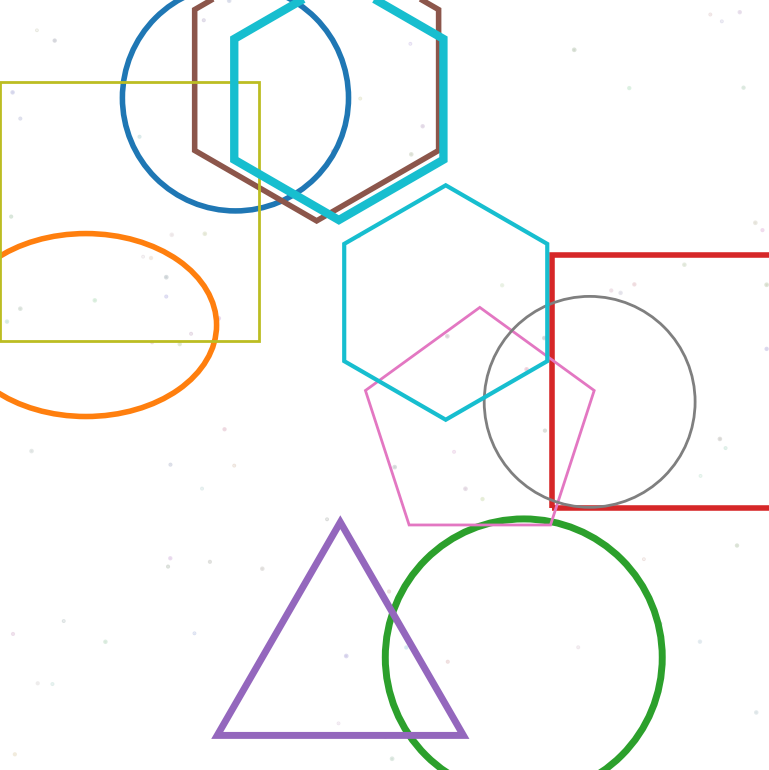[{"shape": "circle", "thickness": 2, "radius": 0.73, "center": [0.306, 0.873]}, {"shape": "oval", "thickness": 2, "radius": 0.85, "center": [0.112, 0.578]}, {"shape": "circle", "thickness": 2.5, "radius": 0.9, "center": [0.68, 0.146]}, {"shape": "square", "thickness": 2, "radius": 0.82, "center": [0.881, 0.504]}, {"shape": "triangle", "thickness": 2.5, "radius": 0.92, "center": [0.442, 0.137]}, {"shape": "hexagon", "thickness": 2, "radius": 0.91, "center": [0.411, 0.896]}, {"shape": "pentagon", "thickness": 1, "radius": 0.78, "center": [0.623, 0.445]}, {"shape": "circle", "thickness": 1, "radius": 0.68, "center": [0.766, 0.478]}, {"shape": "square", "thickness": 1, "radius": 0.84, "center": [0.168, 0.725]}, {"shape": "hexagon", "thickness": 1.5, "radius": 0.76, "center": [0.579, 0.607]}, {"shape": "hexagon", "thickness": 3, "radius": 0.78, "center": [0.44, 0.871]}]